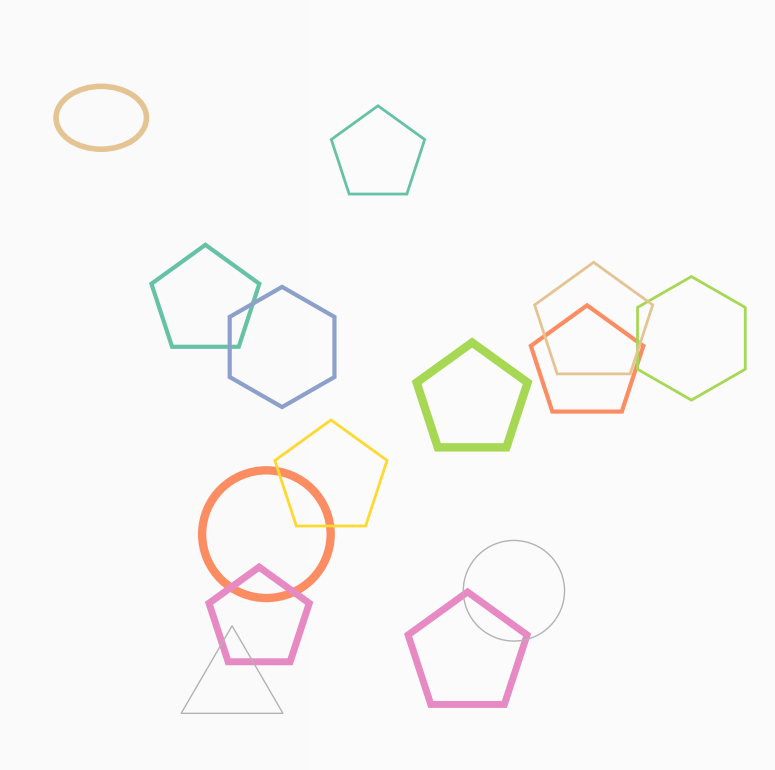[{"shape": "pentagon", "thickness": 1, "radius": 0.32, "center": [0.488, 0.799]}, {"shape": "pentagon", "thickness": 1.5, "radius": 0.37, "center": [0.265, 0.609]}, {"shape": "circle", "thickness": 3, "radius": 0.41, "center": [0.344, 0.306]}, {"shape": "pentagon", "thickness": 1.5, "radius": 0.38, "center": [0.758, 0.527]}, {"shape": "hexagon", "thickness": 1.5, "radius": 0.39, "center": [0.364, 0.549]}, {"shape": "pentagon", "thickness": 2.5, "radius": 0.4, "center": [0.603, 0.15]}, {"shape": "pentagon", "thickness": 2.5, "radius": 0.34, "center": [0.334, 0.196]}, {"shape": "hexagon", "thickness": 1, "radius": 0.4, "center": [0.892, 0.561]}, {"shape": "pentagon", "thickness": 3, "radius": 0.38, "center": [0.609, 0.48]}, {"shape": "pentagon", "thickness": 1, "radius": 0.38, "center": [0.427, 0.378]}, {"shape": "pentagon", "thickness": 1, "radius": 0.4, "center": [0.766, 0.579]}, {"shape": "oval", "thickness": 2, "radius": 0.29, "center": [0.131, 0.847]}, {"shape": "triangle", "thickness": 0.5, "radius": 0.38, "center": [0.299, 0.111]}, {"shape": "circle", "thickness": 0.5, "radius": 0.33, "center": [0.663, 0.233]}]